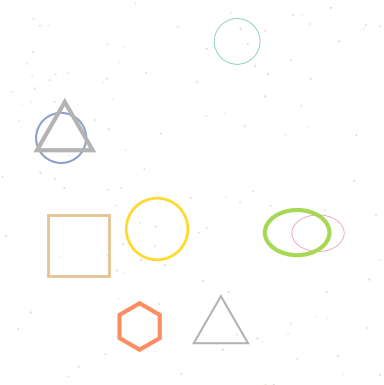[{"shape": "circle", "thickness": 0.5, "radius": 0.3, "center": [0.616, 0.892]}, {"shape": "hexagon", "thickness": 3, "radius": 0.3, "center": [0.363, 0.152]}, {"shape": "circle", "thickness": 1.5, "radius": 0.33, "center": [0.159, 0.642]}, {"shape": "oval", "thickness": 0.5, "radius": 0.34, "center": [0.826, 0.394]}, {"shape": "oval", "thickness": 3, "radius": 0.42, "center": [0.772, 0.396]}, {"shape": "circle", "thickness": 2, "radius": 0.4, "center": [0.408, 0.405]}, {"shape": "square", "thickness": 2, "radius": 0.4, "center": [0.203, 0.363]}, {"shape": "triangle", "thickness": 3, "radius": 0.42, "center": [0.168, 0.652]}, {"shape": "triangle", "thickness": 1.5, "radius": 0.41, "center": [0.574, 0.149]}]